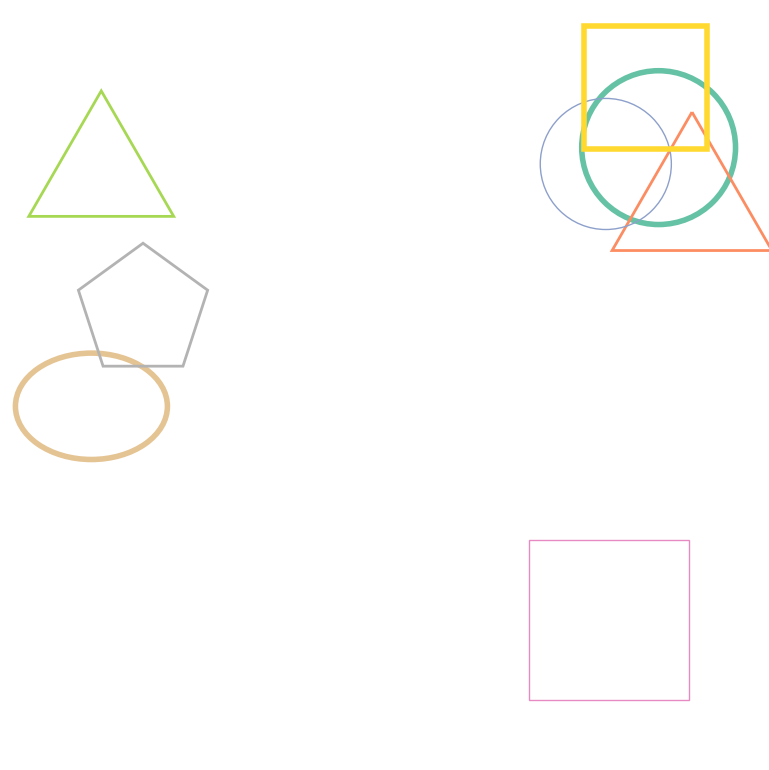[{"shape": "circle", "thickness": 2, "radius": 0.5, "center": [0.855, 0.808]}, {"shape": "triangle", "thickness": 1, "radius": 0.6, "center": [0.899, 0.735]}, {"shape": "circle", "thickness": 0.5, "radius": 0.43, "center": [0.787, 0.787]}, {"shape": "square", "thickness": 0.5, "radius": 0.52, "center": [0.79, 0.194]}, {"shape": "triangle", "thickness": 1, "radius": 0.54, "center": [0.131, 0.773]}, {"shape": "square", "thickness": 2, "radius": 0.4, "center": [0.838, 0.887]}, {"shape": "oval", "thickness": 2, "radius": 0.49, "center": [0.119, 0.472]}, {"shape": "pentagon", "thickness": 1, "radius": 0.44, "center": [0.186, 0.596]}]